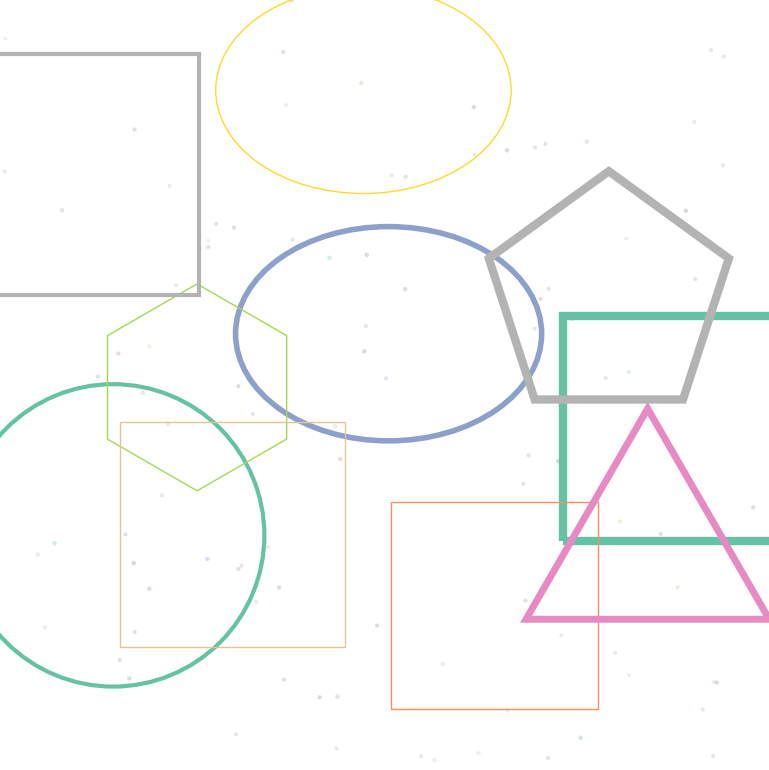[{"shape": "circle", "thickness": 1.5, "radius": 0.98, "center": [0.147, 0.305]}, {"shape": "square", "thickness": 3, "radius": 0.73, "center": [0.876, 0.444]}, {"shape": "square", "thickness": 0.5, "radius": 0.67, "center": [0.642, 0.214]}, {"shape": "oval", "thickness": 2, "radius": 0.99, "center": [0.505, 0.567]}, {"shape": "triangle", "thickness": 2.5, "radius": 0.91, "center": [0.841, 0.287]}, {"shape": "hexagon", "thickness": 0.5, "radius": 0.67, "center": [0.256, 0.497]}, {"shape": "oval", "thickness": 0.5, "radius": 0.96, "center": [0.472, 0.883]}, {"shape": "square", "thickness": 0.5, "radius": 0.73, "center": [0.302, 0.306]}, {"shape": "square", "thickness": 1.5, "radius": 0.78, "center": [0.102, 0.773]}, {"shape": "pentagon", "thickness": 3, "radius": 0.82, "center": [0.791, 0.614]}]